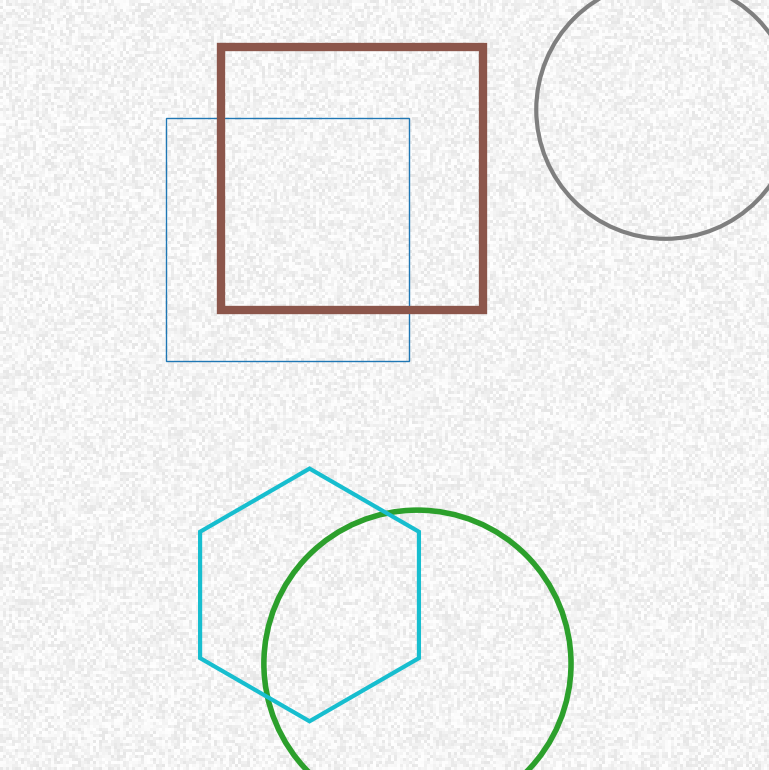[{"shape": "square", "thickness": 0.5, "radius": 0.79, "center": [0.374, 0.689]}, {"shape": "circle", "thickness": 2, "radius": 1.0, "center": [0.542, 0.138]}, {"shape": "square", "thickness": 3, "radius": 0.85, "center": [0.457, 0.768]}, {"shape": "circle", "thickness": 1.5, "radius": 0.84, "center": [0.864, 0.858]}, {"shape": "hexagon", "thickness": 1.5, "radius": 0.82, "center": [0.402, 0.227]}]